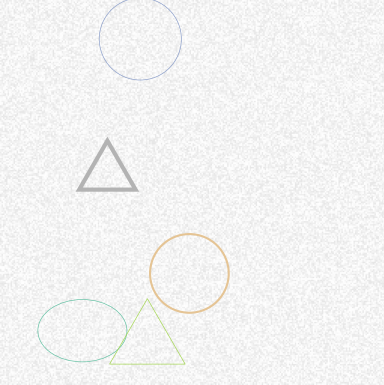[{"shape": "oval", "thickness": 0.5, "radius": 0.58, "center": [0.214, 0.141]}, {"shape": "circle", "thickness": 0.5, "radius": 0.53, "center": [0.364, 0.899]}, {"shape": "triangle", "thickness": 0.5, "radius": 0.57, "center": [0.383, 0.111]}, {"shape": "circle", "thickness": 1.5, "radius": 0.51, "center": [0.492, 0.29]}, {"shape": "triangle", "thickness": 3, "radius": 0.42, "center": [0.279, 0.55]}]